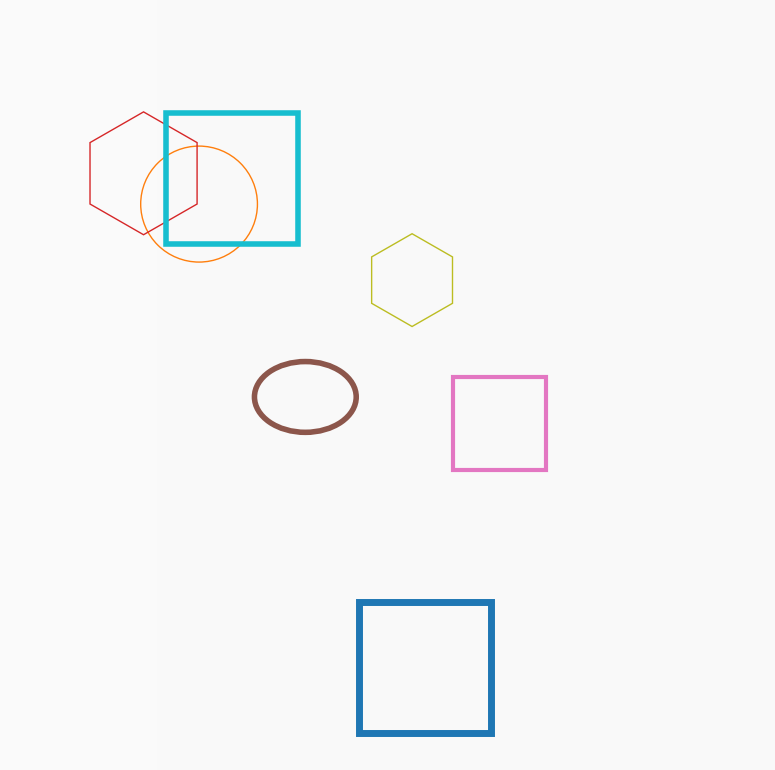[{"shape": "square", "thickness": 2.5, "radius": 0.42, "center": [0.548, 0.133]}, {"shape": "circle", "thickness": 0.5, "radius": 0.38, "center": [0.257, 0.735]}, {"shape": "hexagon", "thickness": 0.5, "radius": 0.4, "center": [0.185, 0.775]}, {"shape": "oval", "thickness": 2, "radius": 0.33, "center": [0.394, 0.484]}, {"shape": "square", "thickness": 1.5, "radius": 0.3, "center": [0.644, 0.45]}, {"shape": "hexagon", "thickness": 0.5, "radius": 0.3, "center": [0.532, 0.636]}, {"shape": "square", "thickness": 2, "radius": 0.43, "center": [0.299, 0.769]}]